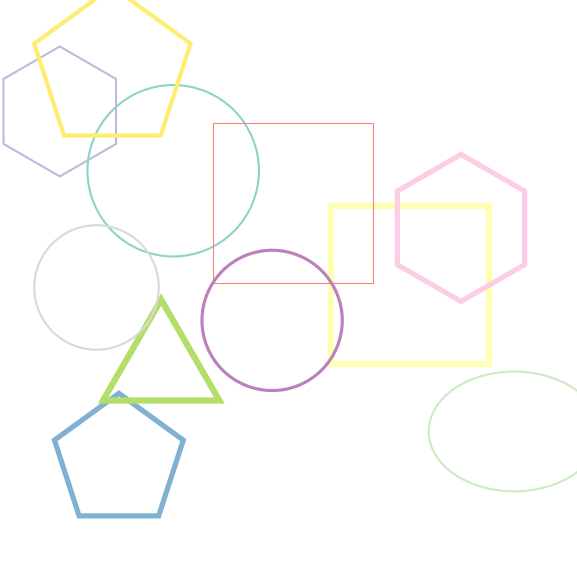[{"shape": "circle", "thickness": 1, "radius": 0.74, "center": [0.3, 0.703]}, {"shape": "square", "thickness": 3, "radius": 0.68, "center": [0.71, 0.506]}, {"shape": "hexagon", "thickness": 1, "radius": 0.56, "center": [0.104, 0.806]}, {"shape": "square", "thickness": 0.5, "radius": 0.69, "center": [0.507, 0.648]}, {"shape": "pentagon", "thickness": 2.5, "radius": 0.59, "center": [0.206, 0.201]}, {"shape": "triangle", "thickness": 3, "radius": 0.58, "center": [0.279, 0.364]}, {"shape": "hexagon", "thickness": 2.5, "radius": 0.64, "center": [0.798, 0.605]}, {"shape": "circle", "thickness": 1, "radius": 0.54, "center": [0.167, 0.501]}, {"shape": "circle", "thickness": 1.5, "radius": 0.61, "center": [0.471, 0.444]}, {"shape": "oval", "thickness": 1, "radius": 0.74, "center": [0.89, 0.252]}, {"shape": "pentagon", "thickness": 2, "radius": 0.71, "center": [0.195, 0.88]}]